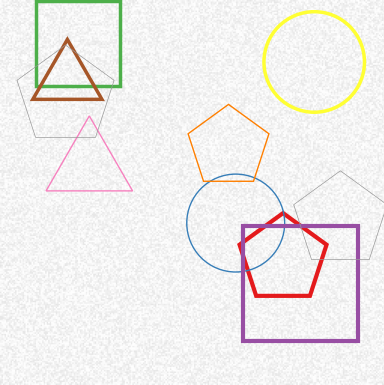[{"shape": "pentagon", "thickness": 3, "radius": 0.59, "center": [0.735, 0.328]}, {"shape": "circle", "thickness": 1, "radius": 0.64, "center": [0.612, 0.421]}, {"shape": "square", "thickness": 2.5, "radius": 0.55, "center": [0.202, 0.887]}, {"shape": "square", "thickness": 3, "radius": 0.75, "center": [0.781, 0.264]}, {"shape": "pentagon", "thickness": 1, "radius": 0.55, "center": [0.594, 0.618]}, {"shape": "circle", "thickness": 2.5, "radius": 0.65, "center": [0.816, 0.839]}, {"shape": "triangle", "thickness": 2.5, "radius": 0.52, "center": [0.175, 0.794]}, {"shape": "triangle", "thickness": 1, "radius": 0.65, "center": [0.232, 0.569]}, {"shape": "pentagon", "thickness": 0.5, "radius": 0.64, "center": [0.884, 0.429]}, {"shape": "pentagon", "thickness": 0.5, "radius": 0.66, "center": [0.17, 0.75]}]